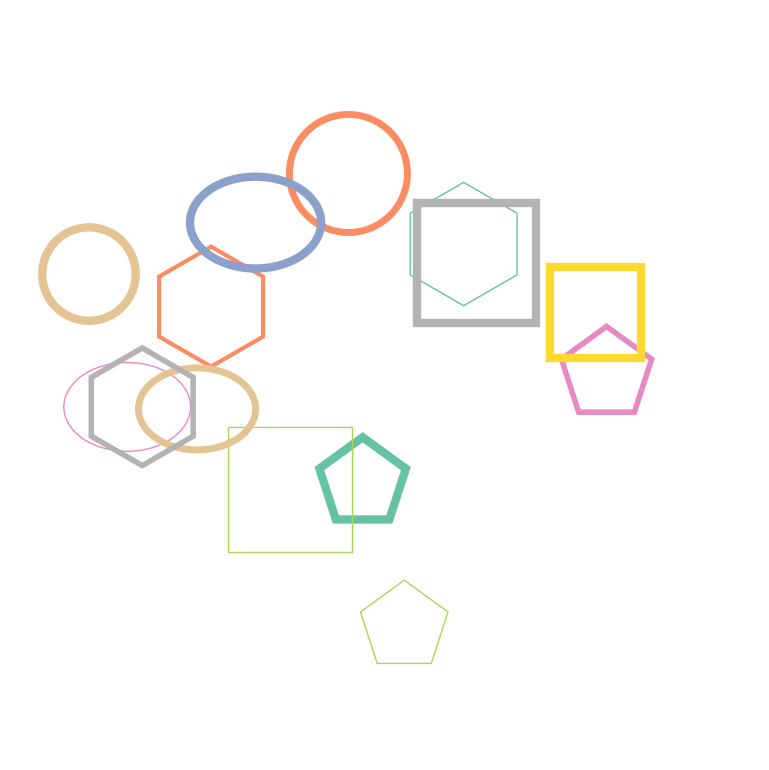[{"shape": "pentagon", "thickness": 3, "radius": 0.3, "center": [0.471, 0.373]}, {"shape": "hexagon", "thickness": 0.5, "radius": 0.4, "center": [0.602, 0.683]}, {"shape": "hexagon", "thickness": 1.5, "radius": 0.39, "center": [0.274, 0.602]}, {"shape": "circle", "thickness": 2.5, "radius": 0.38, "center": [0.452, 0.775]}, {"shape": "oval", "thickness": 3, "radius": 0.43, "center": [0.332, 0.711]}, {"shape": "pentagon", "thickness": 2, "radius": 0.31, "center": [0.788, 0.515]}, {"shape": "oval", "thickness": 0.5, "radius": 0.41, "center": [0.165, 0.472]}, {"shape": "square", "thickness": 0.5, "radius": 0.41, "center": [0.377, 0.364]}, {"shape": "pentagon", "thickness": 0.5, "radius": 0.3, "center": [0.525, 0.187]}, {"shape": "square", "thickness": 3, "radius": 0.3, "center": [0.773, 0.595]}, {"shape": "oval", "thickness": 2.5, "radius": 0.38, "center": [0.256, 0.469]}, {"shape": "circle", "thickness": 3, "radius": 0.3, "center": [0.116, 0.644]}, {"shape": "hexagon", "thickness": 2, "radius": 0.38, "center": [0.185, 0.472]}, {"shape": "square", "thickness": 3, "radius": 0.39, "center": [0.619, 0.659]}]